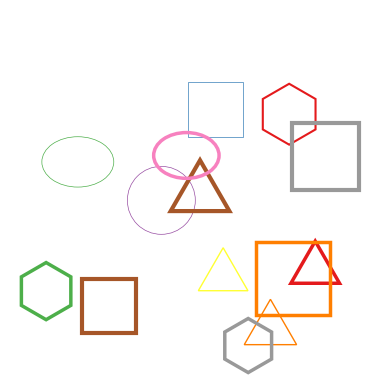[{"shape": "hexagon", "thickness": 1.5, "radius": 0.4, "center": [0.751, 0.703]}, {"shape": "triangle", "thickness": 2.5, "radius": 0.36, "center": [0.819, 0.301]}, {"shape": "square", "thickness": 0.5, "radius": 0.36, "center": [0.56, 0.716]}, {"shape": "hexagon", "thickness": 2.5, "radius": 0.37, "center": [0.12, 0.244]}, {"shape": "oval", "thickness": 0.5, "radius": 0.47, "center": [0.202, 0.579]}, {"shape": "circle", "thickness": 0.5, "radius": 0.44, "center": [0.419, 0.48]}, {"shape": "square", "thickness": 2.5, "radius": 0.48, "center": [0.761, 0.277]}, {"shape": "triangle", "thickness": 1, "radius": 0.39, "center": [0.702, 0.144]}, {"shape": "triangle", "thickness": 1, "radius": 0.37, "center": [0.58, 0.282]}, {"shape": "square", "thickness": 3, "radius": 0.35, "center": [0.282, 0.204]}, {"shape": "triangle", "thickness": 3, "radius": 0.44, "center": [0.52, 0.496]}, {"shape": "oval", "thickness": 2.5, "radius": 0.42, "center": [0.484, 0.596]}, {"shape": "hexagon", "thickness": 2.5, "radius": 0.35, "center": [0.645, 0.103]}, {"shape": "square", "thickness": 3, "radius": 0.43, "center": [0.846, 0.594]}]